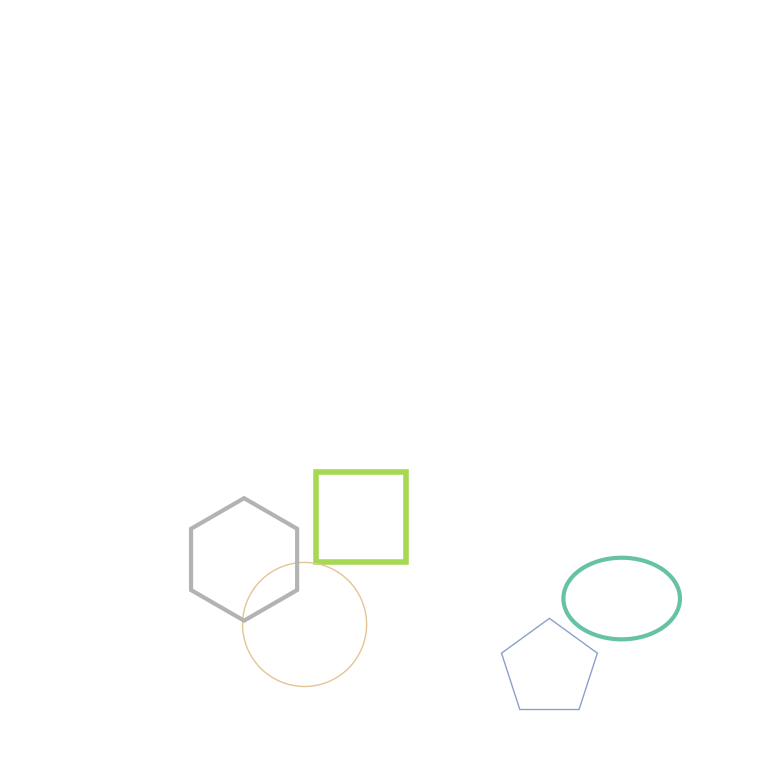[{"shape": "oval", "thickness": 1.5, "radius": 0.38, "center": [0.807, 0.223]}, {"shape": "pentagon", "thickness": 0.5, "radius": 0.33, "center": [0.714, 0.131]}, {"shape": "square", "thickness": 2, "radius": 0.29, "center": [0.469, 0.328]}, {"shape": "circle", "thickness": 0.5, "radius": 0.4, "center": [0.396, 0.189]}, {"shape": "hexagon", "thickness": 1.5, "radius": 0.4, "center": [0.317, 0.273]}]